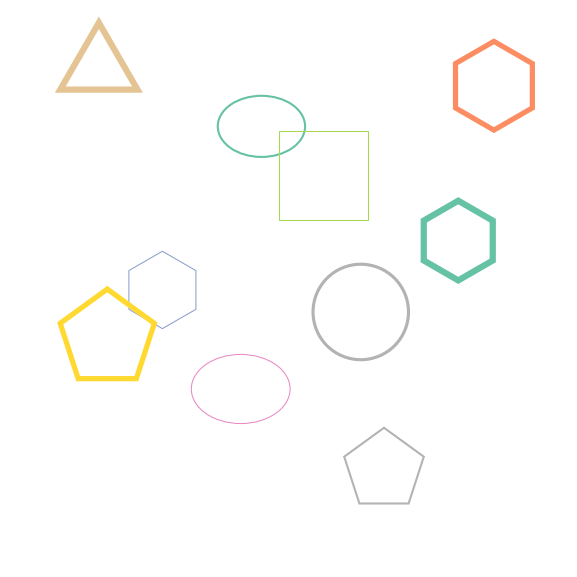[{"shape": "oval", "thickness": 1, "radius": 0.38, "center": [0.453, 0.78]}, {"shape": "hexagon", "thickness": 3, "radius": 0.34, "center": [0.794, 0.583]}, {"shape": "hexagon", "thickness": 2.5, "radius": 0.38, "center": [0.855, 0.851]}, {"shape": "hexagon", "thickness": 0.5, "radius": 0.34, "center": [0.281, 0.497]}, {"shape": "oval", "thickness": 0.5, "radius": 0.43, "center": [0.417, 0.326]}, {"shape": "square", "thickness": 0.5, "radius": 0.39, "center": [0.561, 0.695]}, {"shape": "pentagon", "thickness": 2.5, "radius": 0.43, "center": [0.186, 0.413]}, {"shape": "triangle", "thickness": 3, "radius": 0.39, "center": [0.171, 0.883]}, {"shape": "circle", "thickness": 1.5, "radius": 0.41, "center": [0.625, 0.459]}, {"shape": "pentagon", "thickness": 1, "radius": 0.36, "center": [0.665, 0.186]}]